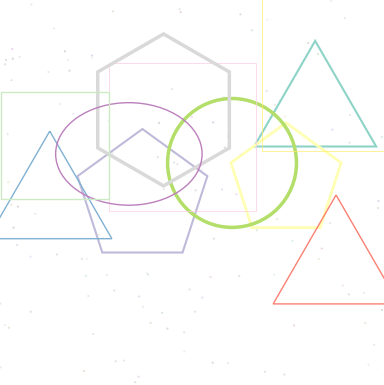[{"shape": "triangle", "thickness": 1.5, "radius": 0.91, "center": [0.819, 0.711]}, {"shape": "pentagon", "thickness": 2, "radius": 0.75, "center": [0.743, 0.531]}, {"shape": "pentagon", "thickness": 1.5, "radius": 0.89, "center": [0.37, 0.488]}, {"shape": "triangle", "thickness": 1, "radius": 0.94, "center": [0.873, 0.305]}, {"shape": "triangle", "thickness": 1, "radius": 0.93, "center": [0.129, 0.473]}, {"shape": "circle", "thickness": 2.5, "radius": 0.84, "center": [0.603, 0.577]}, {"shape": "square", "thickness": 0.5, "radius": 0.96, "center": [0.474, 0.643]}, {"shape": "hexagon", "thickness": 2.5, "radius": 0.99, "center": [0.425, 0.714]}, {"shape": "oval", "thickness": 1, "radius": 0.95, "center": [0.335, 0.6]}, {"shape": "square", "thickness": 1, "radius": 0.7, "center": [0.143, 0.622]}, {"shape": "square", "thickness": 0.5, "radius": 1.0, "center": [0.879, 0.806]}]